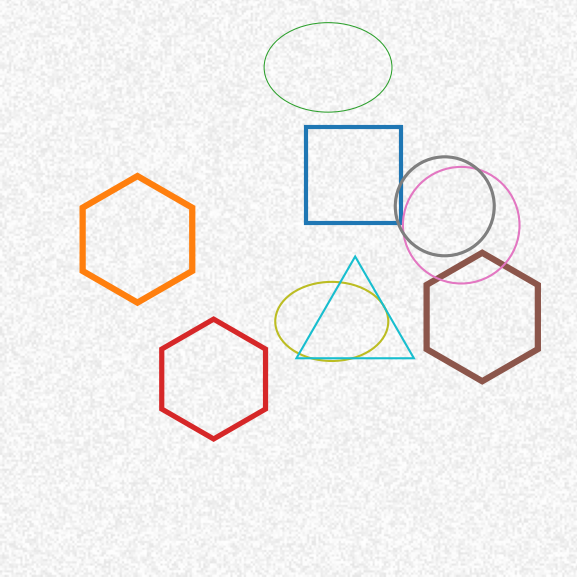[{"shape": "square", "thickness": 2, "radius": 0.41, "center": [0.612, 0.697]}, {"shape": "hexagon", "thickness": 3, "radius": 0.55, "center": [0.238, 0.585]}, {"shape": "oval", "thickness": 0.5, "radius": 0.55, "center": [0.568, 0.882]}, {"shape": "hexagon", "thickness": 2.5, "radius": 0.52, "center": [0.37, 0.343]}, {"shape": "hexagon", "thickness": 3, "radius": 0.56, "center": [0.835, 0.45]}, {"shape": "circle", "thickness": 1, "radius": 0.5, "center": [0.799, 0.609]}, {"shape": "circle", "thickness": 1.5, "radius": 0.43, "center": [0.77, 0.642]}, {"shape": "oval", "thickness": 1, "radius": 0.49, "center": [0.574, 0.443]}, {"shape": "triangle", "thickness": 1, "radius": 0.59, "center": [0.615, 0.437]}]